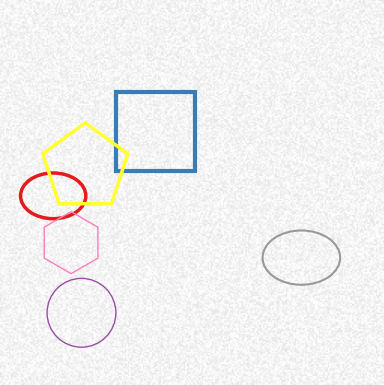[{"shape": "oval", "thickness": 2.5, "radius": 0.42, "center": [0.138, 0.491]}, {"shape": "square", "thickness": 3, "radius": 0.51, "center": [0.404, 0.659]}, {"shape": "circle", "thickness": 1, "radius": 0.45, "center": [0.212, 0.188]}, {"shape": "pentagon", "thickness": 2.5, "radius": 0.58, "center": [0.222, 0.565]}, {"shape": "hexagon", "thickness": 1, "radius": 0.4, "center": [0.185, 0.37]}, {"shape": "oval", "thickness": 1.5, "radius": 0.5, "center": [0.783, 0.331]}]